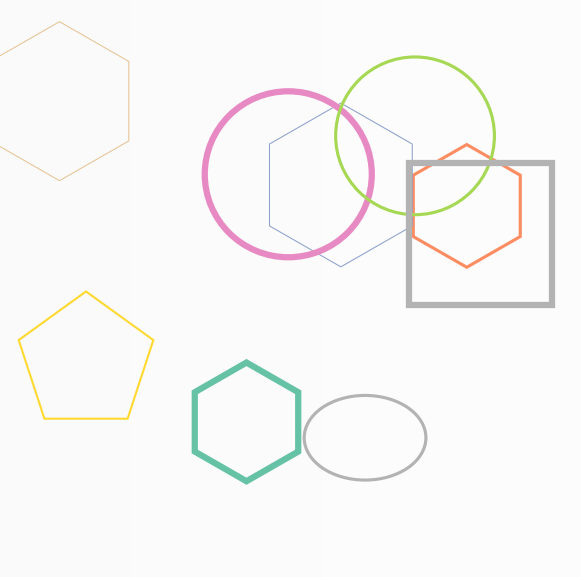[{"shape": "hexagon", "thickness": 3, "radius": 0.51, "center": [0.424, 0.269]}, {"shape": "hexagon", "thickness": 1.5, "radius": 0.53, "center": [0.803, 0.643]}, {"shape": "hexagon", "thickness": 0.5, "radius": 0.71, "center": [0.586, 0.679]}, {"shape": "circle", "thickness": 3, "radius": 0.72, "center": [0.496, 0.697]}, {"shape": "circle", "thickness": 1.5, "radius": 0.68, "center": [0.714, 0.764]}, {"shape": "pentagon", "thickness": 1, "radius": 0.61, "center": [0.148, 0.373]}, {"shape": "hexagon", "thickness": 0.5, "radius": 0.69, "center": [0.102, 0.824]}, {"shape": "oval", "thickness": 1.5, "radius": 0.52, "center": [0.628, 0.241]}, {"shape": "square", "thickness": 3, "radius": 0.62, "center": [0.827, 0.593]}]